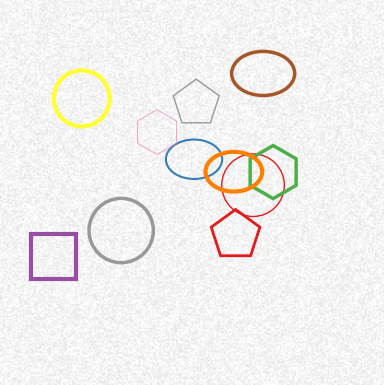[{"shape": "pentagon", "thickness": 2, "radius": 0.33, "center": [0.612, 0.389]}, {"shape": "circle", "thickness": 1, "radius": 0.41, "center": [0.657, 0.519]}, {"shape": "oval", "thickness": 1.5, "radius": 0.37, "center": [0.504, 0.586]}, {"shape": "hexagon", "thickness": 2.5, "radius": 0.34, "center": [0.709, 0.553]}, {"shape": "square", "thickness": 3, "radius": 0.29, "center": [0.138, 0.333]}, {"shape": "oval", "thickness": 3, "radius": 0.37, "center": [0.607, 0.554]}, {"shape": "circle", "thickness": 3, "radius": 0.36, "center": [0.212, 0.744]}, {"shape": "oval", "thickness": 2.5, "radius": 0.41, "center": [0.684, 0.809]}, {"shape": "hexagon", "thickness": 0.5, "radius": 0.29, "center": [0.408, 0.657]}, {"shape": "circle", "thickness": 2.5, "radius": 0.42, "center": [0.315, 0.401]}, {"shape": "pentagon", "thickness": 1, "radius": 0.31, "center": [0.51, 0.732]}]